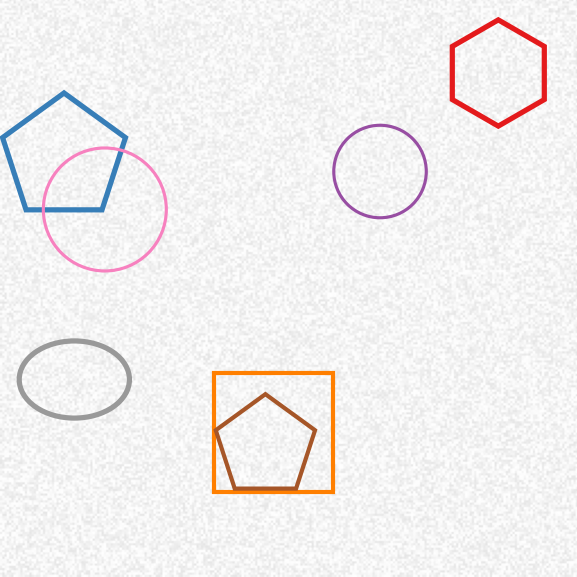[{"shape": "hexagon", "thickness": 2.5, "radius": 0.46, "center": [0.863, 0.873]}, {"shape": "pentagon", "thickness": 2.5, "radius": 0.56, "center": [0.111, 0.726]}, {"shape": "circle", "thickness": 1.5, "radius": 0.4, "center": [0.658, 0.702]}, {"shape": "square", "thickness": 2, "radius": 0.51, "center": [0.473, 0.25]}, {"shape": "pentagon", "thickness": 2, "radius": 0.45, "center": [0.46, 0.226]}, {"shape": "circle", "thickness": 1.5, "radius": 0.53, "center": [0.182, 0.636]}, {"shape": "oval", "thickness": 2.5, "radius": 0.48, "center": [0.129, 0.342]}]